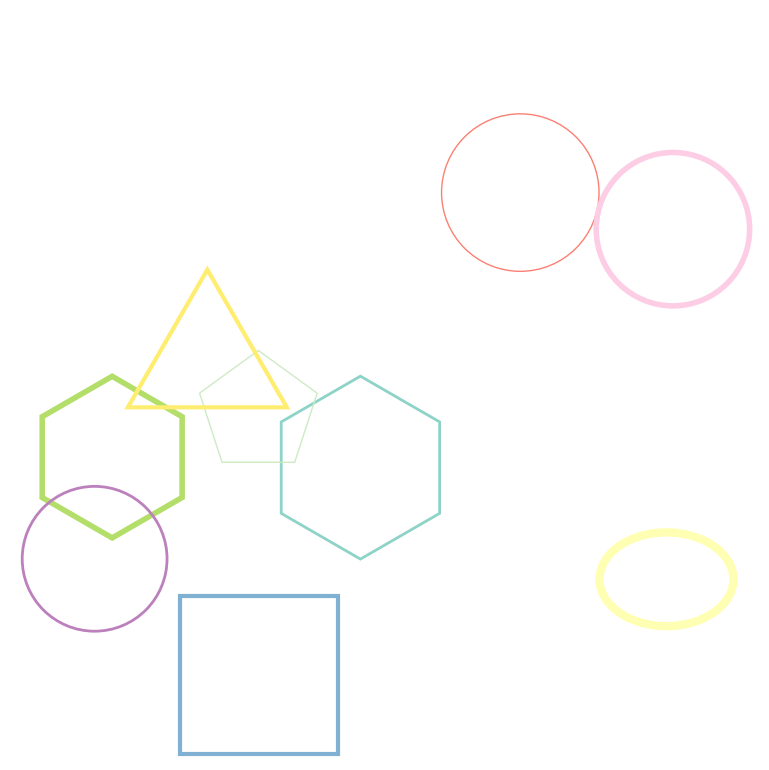[{"shape": "hexagon", "thickness": 1, "radius": 0.59, "center": [0.468, 0.393]}, {"shape": "oval", "thickness": 3, "radius": 0.43, "center": [0.866, 0.248]}, {"shape": "circle", "thickness": 0.5, "radius": 0.51, "center": [0.676, 0.75]}, {"shape": "square", "thickness": 1.5, "radius": 0.51, "center": [0.336, 0.124]}, {"shape": "hexagon", "thickness": 2, "radius": 0.52, "center": [0.146, 0.406]}, {"shape": "circle", "thickness": 2, "radius": 0.5, "center": [0.874, 0.702]}, {"shape": "circle", "thickness": 1, "radius": 0.47, "center": [0.123, 0.274]}, {"shape": "pentagon", "thickness": 0.5, "radius": 0.4, "center": [0.336, 0.465]}, {"shape": "triangle", "thickness": 1.5, "radius": 0.6, "center": [0.269, 0.531]}]